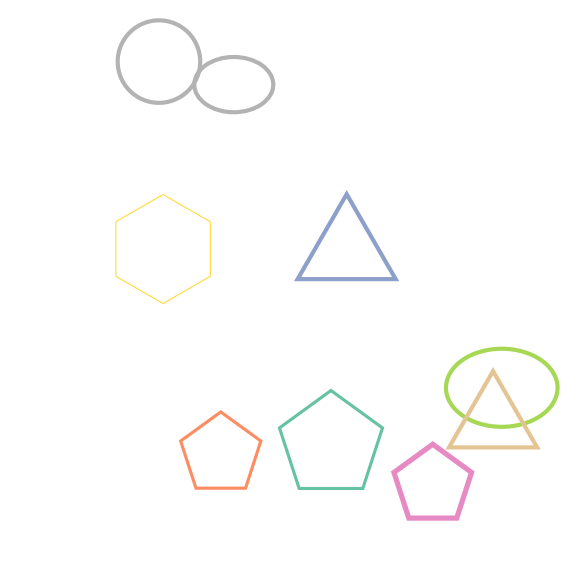[{"shape": "pentagon", "thickness": 1.5, "radius": 0.47, "center": [0.573, 0.229]}, {"shape": "pentagon", "thickness": 1.5, "radius": 0.37, "center": [0.382, 0.213]}, {"shape": "triangle", "thickness": 2, "radius": 0.49, "center": [0.6, 0.565]}, {"shape": "pentagon", "thickness": 2.5, "radius": 0.35, "center": [0.749, 0.159]}, {"shape": "oval", "thickness": 2, "radius": 0.48, "center": [0.869, 0.328]}, {"shape": "hexagon", "thickness": 0.5, "radius": 0.47, "center": [0.282, 0.568]}, {"shape": "triangle", "thickness": 2, "radius": 0.44, "center": [0.854, 0.268]}, {"shape": "circle", "thickness": 2, "radius": 0.36, "center": [0.275, 0.892]}, {"shape": "oval", "thickness": 2, "radius": 0.34, "center": [0.405, 0.853]}]